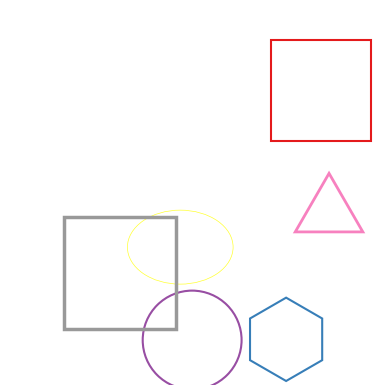[{"shape": "square", "thickness": 1.5, "radius": 0.66, "center": [0.834, 0.765]}, {"shape": "hexagon", "thickness": 1.5, "radius": 0.54, "center": [0.743, 0.119]}, {"shape": "circle", "thickness": 1.5, "radius": 0.64, "center": [0.499, 0.117]}, {"shape": "oval", "thickness": 0.5, "radius": 0.69, "center": [0.468, 0.358]}, {"shape": "triangle", "thickness": 2, "radius": 0.51, "center": [0.855, 0.448]}, {"shape": "square", "thickness": 2.5, "radius": 0.72, "center": [0.311, 0.29]}]